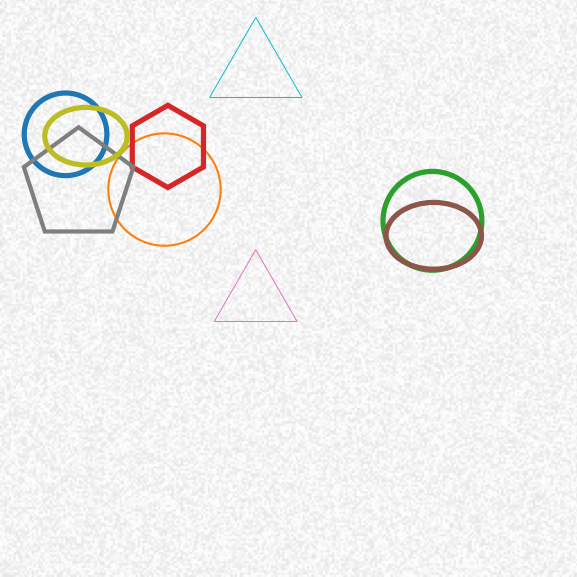[{"shape": "circle", "thickness": 2.5, "radius": 0.36, "center": [0.114, 0.767]}, {"shape": "circle", "thickness": 1, "radius": 0.49, "center": [0.285, 0.671]}, {"shape": "circle", "thickness": 2.5, "radius": 0.43, "center": [0.749, 0.617]}, {"shape": "hexagon", "thickness": 2.5, "radius": 0.36, "center": [0.291, 0.746]}, {"shape": "oval", "thickness": 2.5, "radius": 0.41, "center": [0.751, 0.591]}, {"shape": "triangle", "thickness": 0.5, "radius": 0.41, "center": [0.443, 0.484]}, {"shape": "pentagon", "thickness": 2, "radius": 0.5, "center": [0.136, 0.679]}, {"shape": "oval", "thickness": 2.5, "radius": 0.36, "center": [0.149, 0.763]}, {"shape": "triangle", "thickness": 0.5, "radius": 0.46, "center": [0.443, 0.877]}]